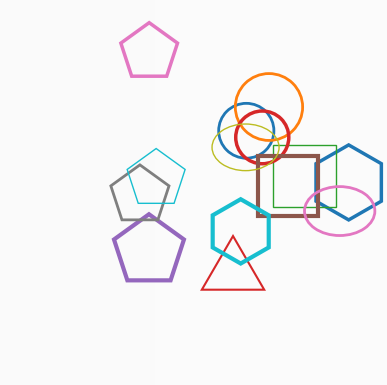[{"shape": "circle", "thickness": 2, "radius": 0.36, "center": [0.636, 0.66]}, {"shape": "hexagon", "thickness": 2.5, "radius": 0.49, "center": [0.9, 0.526]}, {"shape": "circle", "thickness": 2, "radius": 0.43, "center": [0.694, 0.722]}, {"shape": "square", "thickness": 1, "radius": 0.4, "center": [0.786, 0.543]}, {"shape": "triangle", "thickness": 1.5, "radius": 0.46, "center": [0.601, 0.294]}, {"shape": "circle", "thickness": 2.5, "radius": 0.34, "center": [0.677, 0.643]}, {"shape": "pentagon", "thickness": 3, "radius": 0.47, "center": [0.384, 0.349]}, {"shape": "square", "thickness": 3, "radius": 0.39, "center": [0.743, 0.516]}, {"shape": "oval", "thickness": 2, "radius": 0.45, "center": [0.877, 0.452]}, {"shape": "pentagon", "thickness": 2.5, "radius": 0.38, "center": [0.385, 0.864]}, {"shape": "pentagon", "thickness": 2, "radius": 0.39, "center": [0.361, 0.493]}, {"shape": "oval", "thickness": 1, "radius": 0.43, "center": [0.634, 0.617]}, {"shape": "pentagon", "thickness": 1, "radius": 0.39, "center": [0.403, 0.536]}, {"shape": "hexagon", "thickness": 3, "radius": 0.42, "center": [0.621, 0.399]}]